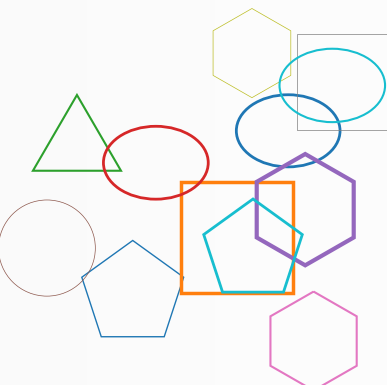[{"shape": "pentagon", "thickness": 1, "radius": 0.69, "center": [0.343, 0.237]}, {"shape": "oval", "thickness": 2, "radius": 0.67, "center": [0.744, 0.66]}, {"shape": "square", "thickness": 2.5, "radius": 0.72, "center": [0.611, 0.384]}, {"shape": "triangle", "thickness": 1.5, "radius": 0.66, "center": [0.199, 0.622]}, {"shape": "oval", "thickness": 2, "radius": 0.68, "center": [0.402, 0.577]}, {"shape": "hexagon", "thickness": 3, "radius": 0.72, "center": [0.788, 0.455]}, {"shape": "circle", "thickness": 0.5, "radius": 0.62, "center": [0.121, 0.356]}, {"shape": "hexagon", "thickness": 1.5, "radius": 0.64, "center": [0.809, 0.114]}, {"shape": "square", "thickness": 0.5, "radius": 0.62, "center": [0.891, 0.786]}, {"shape": "hexagon", "thickness": 0.5, "radius": 0.58, "center": [0.65, 0.862]}, {"shape": "pentagon", "thickness": 2, "radius": 0.67, "center": [0.653, 0.349]}, {"shape": "oval", "thickness": 1.5, "radius": 0.68, "center": [0.858, 0.778]}]